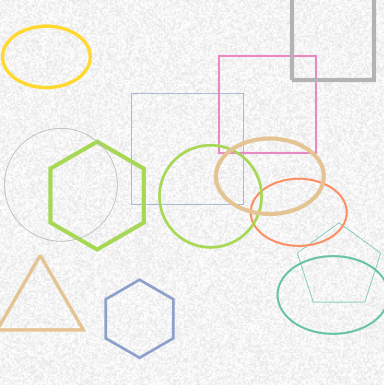[{"shape": "oval", "thickness": 1.5, "radius": 0.72, "center": [0.865, 0.234]}, {"shape": "pentagon", "thickness": 0.5, "radius": 0.57, "center": [0.881, 0.307]}, {"shape": "oval", "thickness": 1.5, "radius": 0.62, "center": [0.776, 0.448]}, {"shape": "square", "thickness": 0.5, "radius": 0.72, "center": [0.485, 0.614]}, {"shape": "hexagon", "thickness": 2, "radius": 0.51, "center": [0.362, 0.172]}, {"shape": "square", "thickness": 1.5, "radius": 0.63, "center": [0.695, 0.728]}, {"shape": "circle", "thickness": 2, "radius": 0.66, "center": [0.547, 0.49]}, {"shape": "hexagon", "thickness": 3, "radius": 0.7, "center": [0.252, 0.492]}, {"shape": "oval", "thickness": 2.5, "radius": 0.57, "center": [0.121, 0.852]}, {"shape": "oval", "thickness": 3, "radius": 0.7, "center": [0.701, 0.542]}, {"shape": "triangle", "thickness": 2.5, "radius": 0.65, "center": [0.105, 0.208]}, {"shape": "circle", "thickness": 0.5, "radius": 0.73, "center": [0.158, 0.52]}, {"shape": "square", "thickness": 3, "radius": 0.53, "center": [0.865, 0.899]}]